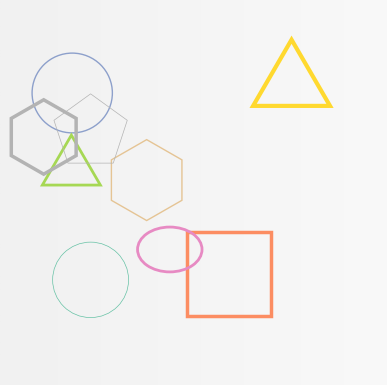[{"shape": "circle", "thickness": 0.5, "radius": 0.49, "center": [0.234, 0.273]}, {"shape": "square", "thickness": 2.5, "radius": 0.54, "center": [0.59, 0.288]}, {"shape": "circle", "thickness": 1, "radius": 0.52, "center": [0.186, 0.758]}, {"shape": "oval", "thickness": 2, "radius": 0.42, "center": [0.438, 0.352]}, {"shape": "triangle", "thickness": 2, "radius": 0.43, "center": [0.184, 0.563]}, {"shape": "triangle", "thickness": 3, "radius": 0.57, "center": [0.752, 0.782]}, {"shape": "hexagon", "thickness": 1, "radius": 0.53, "center": [0.379, 0.532]}, {"shape": "hexagon", "thickness": 2.5, "radius": 0.48, "center": [0.113, 0.644]}, {"shape": "pentagon", "thickness": 0.5, "radius": 0.5, "center": [0.234, 0.657]}]